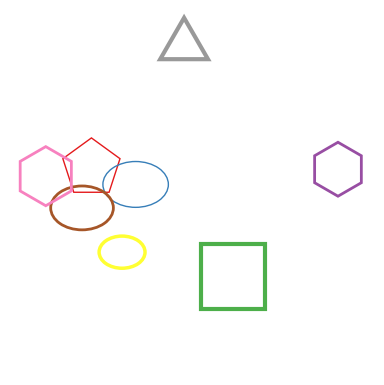[{"shape": "pentagon", "thickness": 1, "radius": 0.39, "center": [0.237, 0.564]}, {"shape": "oval", "thickness": 1, "radius": 0.43, "center": [0.352, 0.521]}, {"shape": "square", "thickness": 3, "radius": 0.42, "center": [0.606, 0.282]}, {"shape": "hexagon", "thickness": 2, "radius": 0.35, "center": [0.878, 0.56]}, {"shape": "oval", "thickness": 2.5, "radius": 0.3, "center": [0.317, 0.345]}, {"shape": "oval", "thickness": 2, "radius": 0.41, "center": [0.213, 0.46]}, {"shape": "hexagon", "thickness": 2, "radius": 0.38, "center": [0.119, 0.542]}, {"shape": "triangle", "thickness": 3, "radius": 0.36, "center": [0.478, 0.882]}]